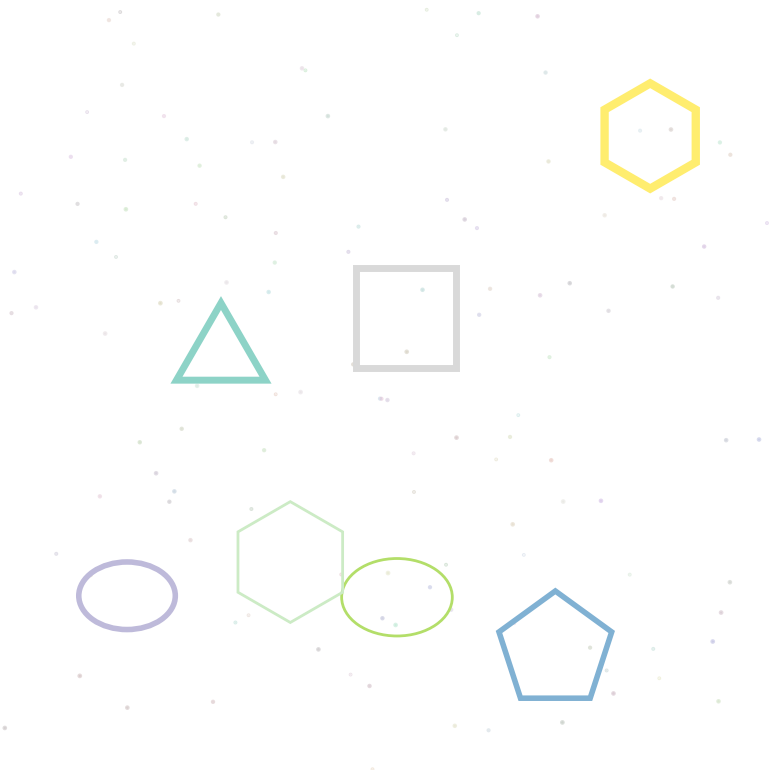[{"shape": "triangle", "thickness": 2.5, "radius": 0.33, "center": [0.287, 0.54]}, {"shape": "oval", "thickness": 2, "radius": 0.31, "center": [0.165, 0.226]}, {"shape": "pentagon", "thickness": 2, "radius": 0.38, "center": [0.721, 0.155]}, {"shape": "oval", "thickness": 1, "radius": 0.36, "center": [0.516, 0.224]}, {"shape": "square", "thickness": 2.5, "radius": 0.32, "center": [0.527, 0.587]}, {"shape": "hexagon", "thickness": 1, "radius": 0.39, "center": [0.377, 0.27]}, {"shape": "hexagon", "thickness": 3, "radius": 0.34, "center": [0.844, 0.823]}]